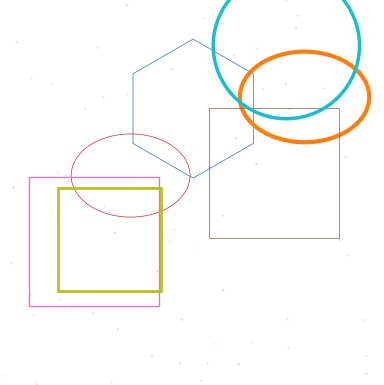[{"shape": "hexagon", "thickness": 0.5, "radius": 0.9, "center": [0.502, 0.718]}, {"shape": "oval", "thickness": 3, "radius": 0.84, "center": [0.791, 0.748]}, {"shape": "oval", "thickness": 0.5, "radius": 0.77, "center": [0.339, 0.544]}, {"shape": "square", "thickness": 0.5, "radius": 0.84, "center": [0.713, 0.551]}, {"shape": "square", "thickness": 1, "radius": 0.84, "center": [0.244, 0.373]}, {"shape": "square", "thickness": 2, "radius": 0.67, "center": [0.284, 0.378]}, {"shape": "circle", "thickness": 2.5, "radius": 0.95, "center": [0.744, 0.882]}]